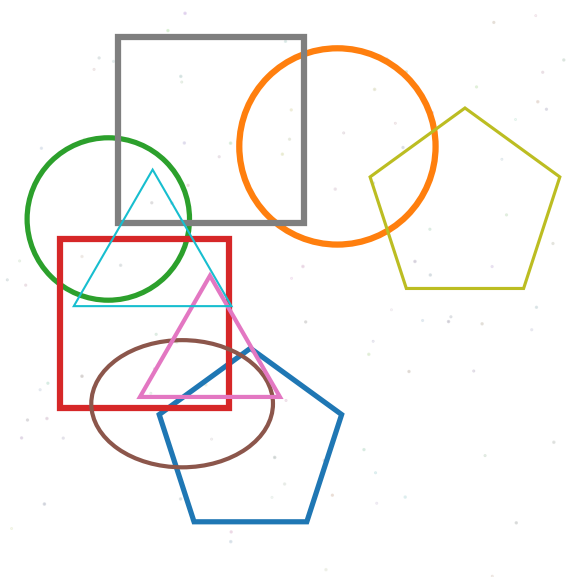[{"shape": "pentagon", "thickness": 2.5, "radius": 0.83, "center": [0.434, 0.23]}, {"shape": "circle", "thickness": 3, "radius": 0.85, "center": [0.584, 0.746]}, {"shape": "circle", "thickness": 2.5, "radius": 0.7, "center": [0.188, 0.62]}, {"shape": "square", "thickness": 3, "radius": 0.73, "center": [0.251, 0.439]}, {"shape": "oval", "thickness": 2, "radius": 0.79, "center": [0.315, 0.3]}, {"shape": "triangle", "thickness": 2, "radius": 0.7, "center": [0.364, 0.382]}, {"shape": "square", "thickness": 3, "radius": 0.81, "center": [0.365, 0.775]}, {"shape": "pentagon", "thickness": 1.5, "radius": 0.86, "center": [0.805, 0.639]}, {"shape": "triangle", "thickness": 1, "radius": 0.79, "center": [0.264, 0.548]}]